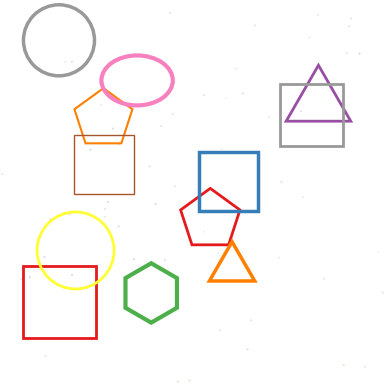[{"shape": "square", "thickness": 2, "radius": 0.47, "center": [0.156, 0.216]}, {"shape": "pentagon", "thickness": 2, "radius": 0.41, "center": [0.546, 0.43]}, {"shape": "square", "thickness": 2.5, "radius": 0.38, "center": [0.594, 0.529]}, {"shape": "hexagon", "thickness": 3, "radius": 0.39, "center": [0.393, 0.239]}, {"shape": "triangle", "thickness": 2, "radius": 0.48, "center": [0.827, 0.734]}, {"shape": "triangle", "thickness": 2.5, "radius": 0.34, "center": [0.603, 0.304]}, {"shape": "pentagon", "thickness": 1.5, "radius": 0.4, "center": [0.269, 0.692]}, {"shape": "circle", "thickness": 2, "radius": 0.5, "center": [0.196, 0.349]}, {"shape": "square", "thickness": 1, "radius": 0.38, "center": [0.27, 0.574]}, {"shape": "oval", "thickness": 3, "radius": 0.46, "center": [0.356, 0.791]}, {"shape": "circle", "thickness": 2.5, "radius": 0.46, "center": [0.153, 0.895]}, {"shape": "square", "thickness": 2, "radius": 0.41, "center": [0.809, 0.701]}]